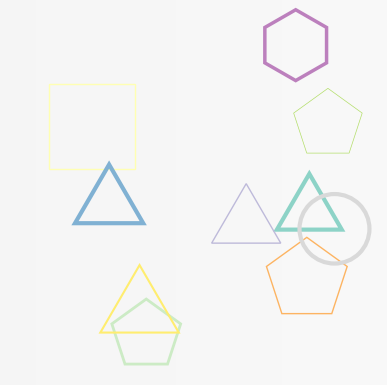[{"shape": "triangle", "thickness": 3, "radius": 0.48, "center": [0.798, 0.452]}, {"shape": "square", "thickness": 1, "radius": 0.55, "center": [0.237, 0.671]}, {"shape": "triangle", "thickness": 1, "radius": 0.51, "center": [0.635, 0.42]}, {"shape": "triangle", "thickness": 3, "radius": 0.51, "center": [0.282, 0.471]}, {"shape": "pentagon", "thickness": 1, "radius": 0.55, "center": [0.792, 0.274]}, {"shape": "pentagon", "thickness": 0.5, "radius": 0.46, "center": [0.846, 0.678]}, {"shape": "circle", "thickness": 3, "radius": 0.45, "center": [0.863, 0.406]}, {"shape": "hexagon", "thickness": 2.5, "radius": 0.46, "center": [0.763, 0.883]}, {"shape": "pentagon", "thickness": 2, "radius": 0.47, "center": [0.377, 0.13]}, {"shape": "triangle", "thickness": 1.5, "radius": 0.58, "center": [0.36, 0.195]}]